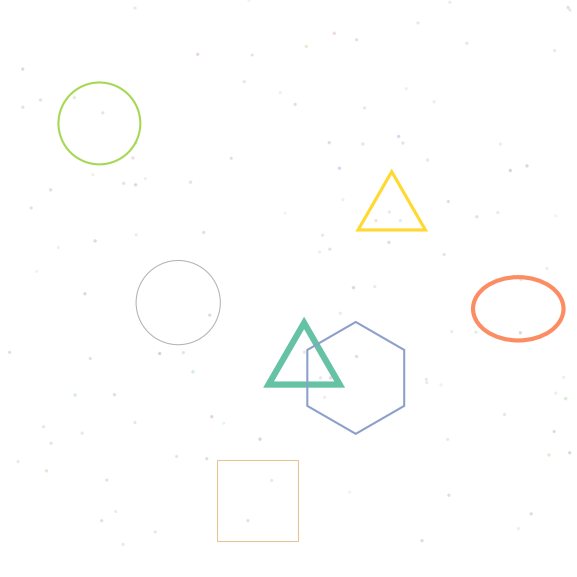[{"shape": "triangle", "thickness": 3, "radius": 0.36, "center": [0.527, 0.369]}, {"shape": "oval", "thickness": 2, "radius": 0.39, "center": [0.897, 0.464]}, {"shape": "hexagon", "thickness": 1, "radius": 0.48, "center": [0.616, 0.345]}, {"shape": "circle", "thickness": 1, "radius": 0.35, "center": [0.172, 0.785]}, {"shape": "triangle", "thickness": 1.5, "radius": 0.34, "center": [0.678, 0.635]}, {"shape": "square", "thickness": 0.5, "radius": 0.35, "center": [0.446, 0.133]}, {"shape": "circle", "thickness": 0.5, "radius": 0.36, "center": [0.309, 0.475]}]